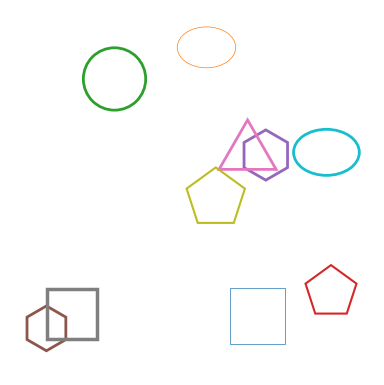[{"shape": "square", "thickness": 0.5, "radius": 0.36, "center": [0.668, 0.179]}, {"shape": "oval", "thickness": 0.5, "radius": 0.38, "center": [0.536, 0.877]}, {"shape": "circle", "thickness": 2, "radius": 0.4, "center": [0.297, 0.795]}, {"shape": "pentagon", "thickness": 1.5, "radius": 0.35, "center": [0.86, 0.242]}, {"shape": "hexagon", "thickness": 2, "radius": 0.33, "center": [0.69, 0.597]}, {"shape": "hexagon", "thickness": 2, "radius": 0.29, "center": [0.121, 0.147]}, {"shape": "triangle", "thickness": 2, "radius": 0.43, "center": [0.643, 0.603]}, {"shape": "square", "thickness": 2.5, "radius": 0.33, "center": [0.186, 0.185]}, {"shape": "pentagon", "thickness": 1.5, "radius": 0.4, "center": [0.56, 0.485]}, {"shape": "oval", "thickness": 2, "radius": 0.43, "center": [0.848, 0.604]}]